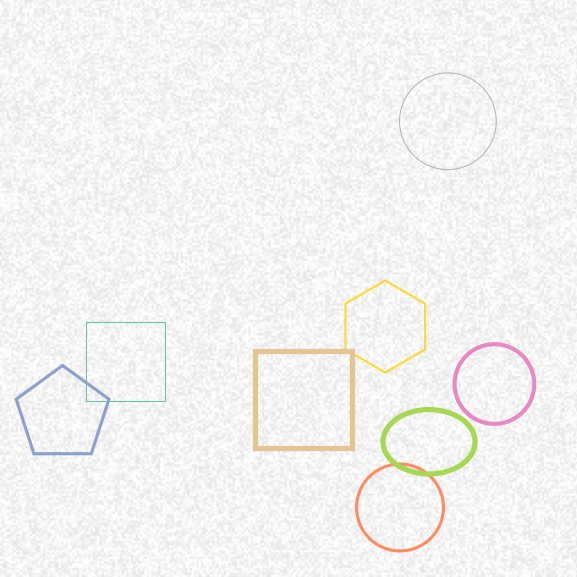[{"shape": "square", "thickness": 0.5, "radius": 0.34, "center": [0.217, 0.373]}, {"shape": "circle", "thickness": 1.5, "radius": 0.38, "center": [0.693, 0.12]}, {"shape": "pentagon", "thickness": 1.5, "radius": 0.42, "center": [0.108, 0.282]}, {"shape": "circle", "thickness": 2, "radius": 0.34, "center": [0.856, 0.334]}, {"shape": "oval", "thickness": 2.5, "radius": 0.4, "center": [0.743, 0.234]}, {"shape": "hexagon", "thickness": 1, "radius": 0.4, "center": [0.667, 0.434]}, {"shape": "square", "thickness": 2.5, "radius": 0.42, "center": [0.525, 0.308]}, {"shape": "circle", "thickness": 0.5, "radius": 0.42, "center": [0.776, 0.789]}]